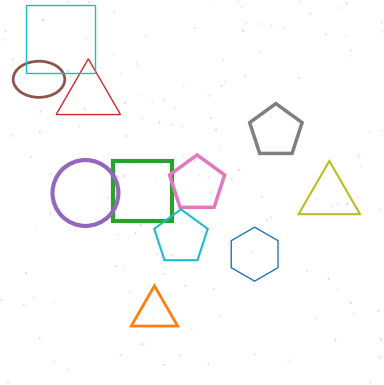[{"shape": "hexagon", "thickness": 1, "radius": 0.35, "center": [0.661, 0.34]}, {"shape": "triangle", "thickness": 2, "radius": 0.35, "center": [0.401, 0.188]}, {"shape": "square", "thickness": 3, "radius": 0.39, "center": [0.369, 0.504]}, {"shape": "triangle", "thickness": 1, "radius": 0.48, "center": [0.229, 0.751]}, {"shape": "circle", "thickness": 3, "radius": 0.43, "center": [0.222, 0.499]}, {"shape": "oval", "thickness": 2, "radius": 0.34, "center": [0.101, 0.794]}, {"shape": "pentagon", "thickness": 2.5, "radius": 0.38, "center": [0.512, 0.522]}, {"shape": "pentagon", "thickness": 2.5, "radius": 0.36, "center": [0.717, 0.659]}, {"shape": "triangle", "thickness": 1.5, "radius": 0.46, "center": [0.855, 0.49]}, {"shape": "pentagon", "thickness": 1.5, "radius": 0.36, "center": [0.47, 0.383]}, {"shape": "square", "thickness": 1, "radius": 0.45, "center": [0.157, 0.898]}]